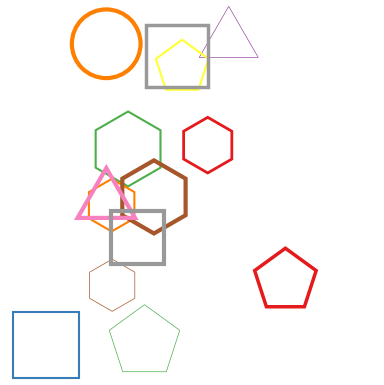[{"shape": "hexagon", "thickness": 2, "radius": 0.36, "center": [0.54, 0.623]}, {"shape": "pentagon", "thickness": 2.5, "radius": 0.42, "center": [0.741, 0.271]}, {"shape": "square", "thickness": 1.5, "radius": 0.43, "center": [0.119, 0.104]}, {"shape": "hexagon", "thickness": 1.5, "radius": 0.49, "center": [0.333, 0.613]}, {"shape": "pentagon", "thickness": 0.5, "radius": 0.48, "center": [0.375, 0.112]}, {"shape": "triangle", "thickness": 0.5, "radius": 0.44, "center": [0.594, 0.895]}, {"shape": "hexagon", "thickness": 1.5, "radius": 0.34, "center": [0.29, 0.467]}, {"shape": "circle", "thickness": 3, "radius": 0.45, "center": [0.276, 0.886]}, {"shape": "pentagon", "thickness": 1.5, "radius": 0.36, "center": [0.473, 0.825]}, {"shape": "hexagon", "thickness": 0.5, "radius": 0.34, "center": [0.291, 0.259]}, {"shape": "hexagon", "thickness": 3, "radius": 0.47, "center": [0.4, 0.489]}, {"shape": "triangle", "thickness": 3, "radius": 0.43, "center": [0.276, 0.477]}, {"shape": "square", "thickness": 2.5, "radius": 0.4, "center": [0.46, 0.856]}, {"shape": "square", "thickness": 3, "radius": 0.34, "center": [0.357, 0.382]}]